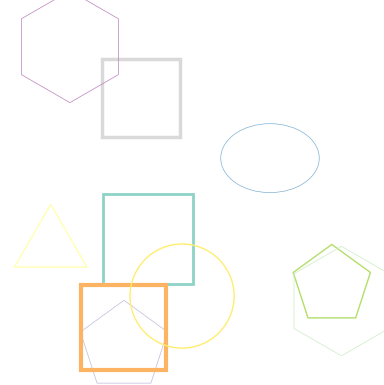[{"shape": "square", "thickness": 2, "radius": 0.59, "center": [0.384, 0.38]}, {"shape": "triangle", "thickness": 1, "radius": 0.54, "center": [0.132, 0.361]}, {"shape": "pentagon", "thickness": 0.5, "radius": 0.59, "center": [0.322, 0.101]}, {"shape": "oval", "thickness": 0.5, "radius": 0.64, "center": [0.701, 0.589]}, {"shape": "square", "thickness": 3, "radius": 0.55, "center": [0.321, 0.149]}, {"shape": "pentagon", "thickness": 1, "radius": 0.53, "center": [0.862, 0.26]}, {"shape": "square", "thickness": 2.5, "radius": 0.51, "center": [0.365, 0.745]}, {"shape": "hexagon", "thickness": 0.5, "radius": 0.73, "center": [0.182, 0.879]}, {"shape": "hexagon", "thickness": 0.5, "radius": 0.71, "center": [0.887, 0.218]}, {"shape": "circle", "thickness": 1, "radius": 0.68, "center": [0.473, 0.231]}]